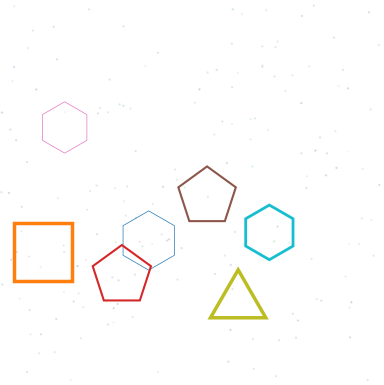[{"shape": "hexagon", "thickness": 0.5, "radius": 0.38, "center": [0.386, 0.375]}, {"shape": "square", "thickness": 2.5, "radius": 0.38, "center": [0.112, 0.345]}, {"shape": "pentagon", "thickness": 1.5, "radius": 0.4, "center": [0.316, 0.284]}, {"shape": "pentagon", "thickness": 1.5, "radius": 0.39, "center": [0.538, 0.489]}, {"shape": "hexagon", "thickness": 0.5, "radius": 0.33, "center": [0.168, 0.669]}, {"shape": "triangle", "thickness": 2.5, "radius": 0.41, "center": [0.619, 0.216]}, {"shape": "hexagon", "thickness": 2, "radius": 0.35, "center": [0.7, 0.396]}]